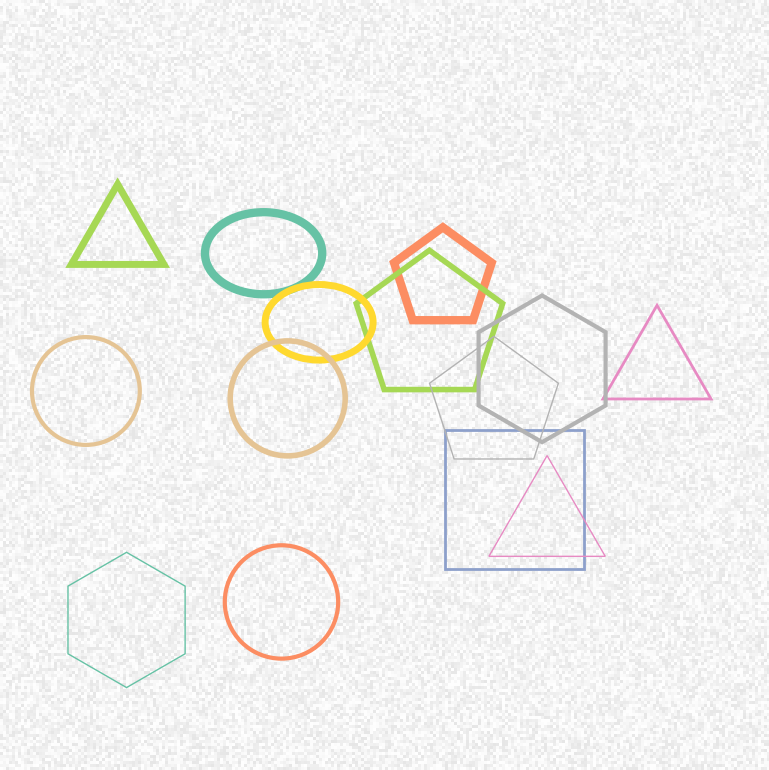[{"shape": "hexagon", "thickness": 0.5, "radius": 0.44, "center": [0.164, 0.195]}, {"shape": "oval", "thickness": 3, "radius": 0.38, "center": [0.342, 0.671]}, {"shape": "circle", "thickness": 1.5, "radius": 0.37, "center": [0.366, 0.218]}, {"shape": "pentagon", "thickness": 3, "radius": 0.33, "center": [0.575, 0.638]}, {"shape": "square", "thickness": 1, "radius": 0.45, "center": [0.668, 0.352]}, {"shape": "triangle", "thickness": 0.5, "radius": 0.44, "center": [0.711, 0.321]}, {"shape": "triangle", "thickness": 1, "radius": 0.41, "center": [0.853, 0.522]}, {"shape": "triangle", "thickness": 2.5, "radius": 0.35, "center": [0.153, 0.691]}, {"shape": "pentagon", "thickness": 2, "radius": 0.5, "center": [0.558, 0.575]}, {"shape": "oval", "thickness": 2.5, "radius": 0.35, "center": [0.414, 0.581]}, {"shape": "circle", "thickness": 1.5, "radius": 0.35, "center": [0.112, 0.492]}, {"shape": "circle", "thickness": 2, "radius": 0.37, "center": [0.374, 0.483]}, {"shape": "hexagon", "thickness": 1.5, "radius": 0.48, "center": [0.704, 0.521]}, {"shape": "pentagon", "thickness": 0.5, "radius": 0.44, "center": [0.641, 0.475]}]